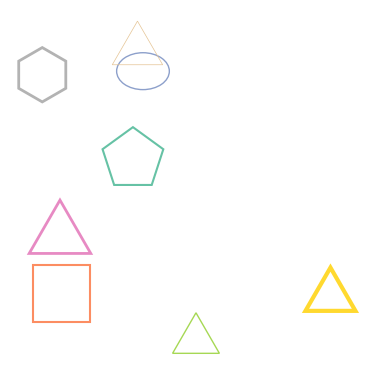[{"shape": "pentagon", "thickness": 1.5, "radius": 0.41, "center": [0.345, 0.587]}, {"shape": "square", "thickness": 1.5, "radius": 0.37, "center": [0.161, 0.237]}, {"shape": "oval", "thickness": 1, "radius": 0.34, "center": [0.371, 0.815]}, {"shape": "triangle", "thickness": 2, "radius": 0.46, "center": [0.156, 0.388]}, {"shape": "triangle", "thickness": 1, "radius": 0.35, "center": [0.509, 0.117]}, {"shape": "triangle", "thickness": 3, "radius": 0.37, "center": [0.858, 0.23]}, {"shape": "triangle", "thickness": 0.5, "radius": 0.38, "center": [0.357, 0.87]}, {"shape": "hexagon", "thickness": 2, "radius": 0.35, "center": [0.11, 0.806]}]